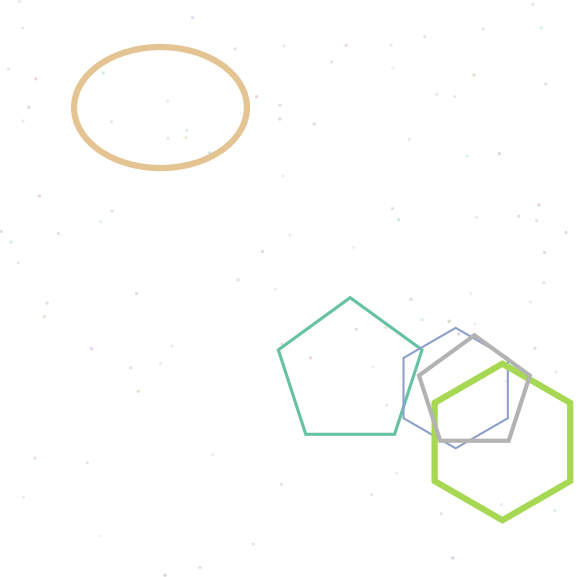[{"shape": "pentagon", "thickness": 1.5, "radius": 0.65, "center": [0.606, 0.353]}, {"shape": "hexagon", "thickness": 1, "radius": 0.52, "center": [0.789, 0.327]}, {"shape": "hexagon", "thickness": 3, "radius": 0.68, "center": [0.87, 0.234]}, {"shape": "oval", "thickness": 3, "radius": 0.75, "center": [0.278, 0.813]}, {"shape": "pentagon", "thickness": 2, "radius": 0.5, "center": [0.822, 0.318]}]